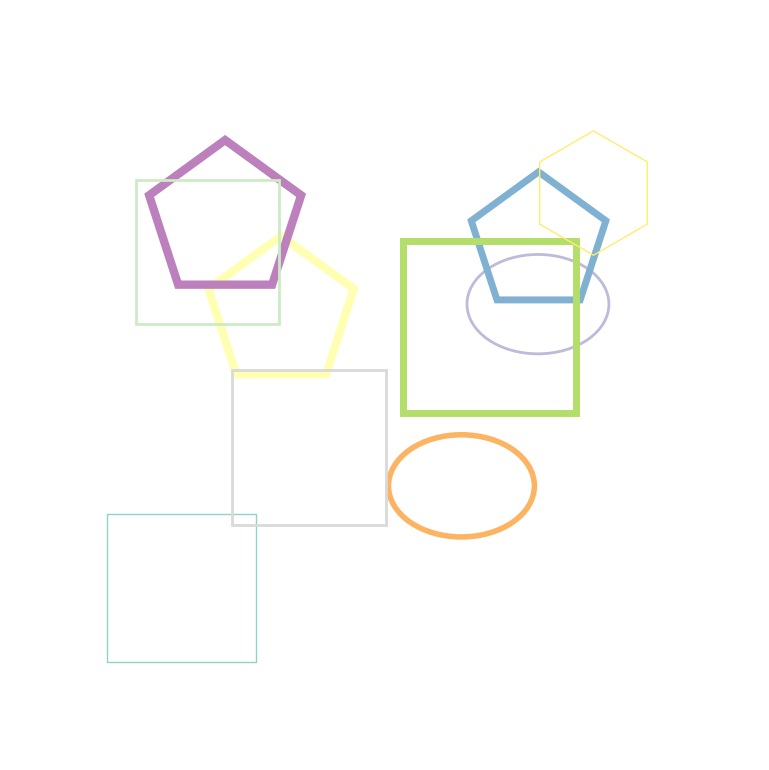[{"shape": "square", "thickness": 0.5, "radius": 0.48, "center": [0.235, 0.236]}, {"shape": "pentagon", "thickness": 3, "radius": 0.5, "center": [0.365, 0.594]}, {"shape": "oval", "thickness": 1, "radius": 0.46, "center": [0.699, 0.605]}, {"shape": "pentagon", "thickness": 2.5, "radius": 0.46, "center": [0.699, 0.685]}, {"shape": "oval", "thickness": 2, "radius": 0.47, "center": [0.599, 0.369]}, {"shape": "square", "thickness": 2.5, "radius": 0.56, "center": [0.636, 0.576]}, {"shape": "square", "thickness": 1, "radius": 0.5, "center": [0.401, 0.419]}, {"shape": "pentagon", "thickness": 3, "radius": 0.52, "center": [0.292, 0.714]}, {"shape": "square", "thickness": 1, "radius": 0.47, "center": [0.27, 0.673]}, {"shape": "hexagon", "thickness": 0.5, "radius": 0.4, "center": [0.771, 0.749]}]